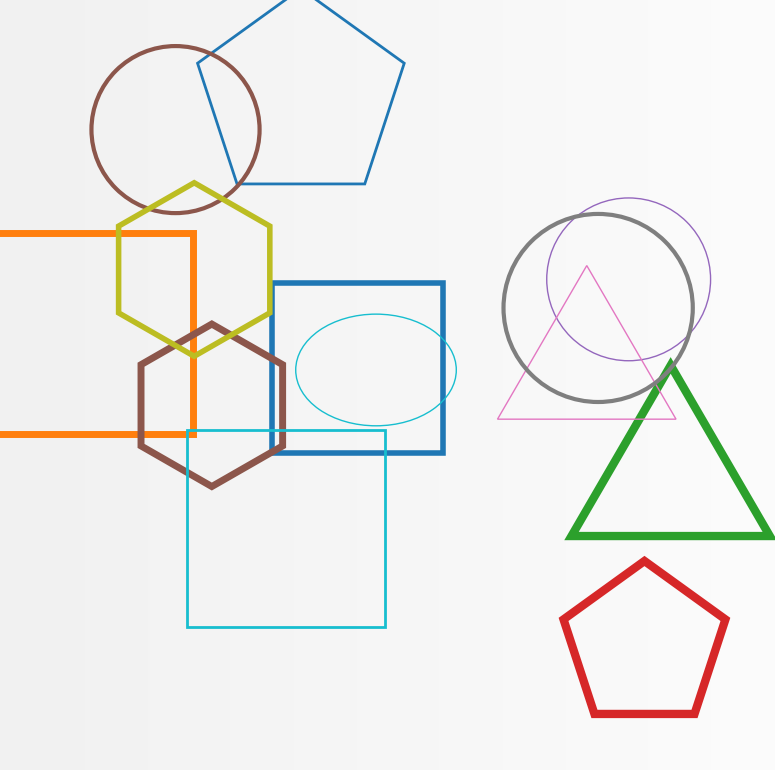[{"shape": "pentagon", "thickness": 1, "radius": 0.7, "center": [0.388, 0.875]}, {"shape": "square", "thickness": 2, "radius": 0.55, "center": [0.461, 0.522]}, {"shape": "square", "thickness": 2.5, "radius": 0.65, "center": [0.119, 0.567]}, {"shape": "triangle", "thickness": 3, "radius": 0.74, "center": [0.865, 0.378]}, {"shape": "pentagon", "thickness": 3, "radius": 0.55, "center": [0.832, 0.162]}, {"shape": "circle", "thickness": 0.5, "radius": 0.53, "center": [0.811, 0.637]}, {"shape": "hexagon", "thickness": 2.5, "radius": 0.53, "center": [0.273, 0.474]}, {"shape": "circle", "thickness": 1.5, "radius": 0.54, "center": [0.226, 0.832]}, {"shape": "triangle", "thickness": 0.5, "radius": 0.66, "center": [0.757, 0.522]}, {"shape": "circle", "thickness": 1.5, "radius": 0.61, "center": [0.772, 0.6]}, {"shape": "hexagon", "thickness": 2, "radius": 0.56, "center": [0.251, 0.65]}, {"shape": "oval", "thickness": 0.5, "radius": 0.52, "center": [0.485, 0.52]}, {"shape": "square", "thickness": 1, "radius": 0.64, "center": [0.369, 0.313]}]